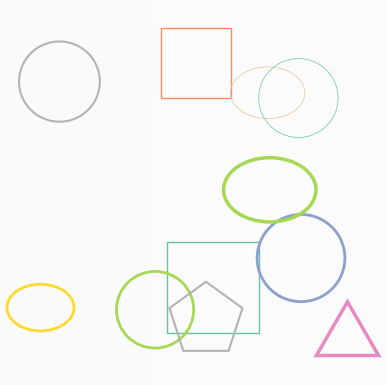[{"shape": "circle", "thickness": 0.5, "radius": 0.51, "center": [0.77, 0.745]}, {"shape": "square", "thickness": 1, "radius": 0.59, "center": [0.55, 0.254]}, {"shape": "square", "thickness": 1, "radius": 0.45, "center": [0.506, 0.836]}, {"shape": "circle", "thickness": 2, "radius": 0.57, "center": [0.777, 0.33]}, {"shape": "triangle", "thickness": 2.5, "radius": 0.46, "center": [0.897, 0.123]}, {"shape": "circle", "thickness": 2, "radius": 0.5, "center": [0.4, 0.195]}, {"shape": "oval", "thickness": 2.5, "radius": 0.6, "center": [0.696, 0.507]}, {"shape": "oval", "thickness": 2, "radius": 0.43, "center": [0.104, 0.201]}, {"shape": "oval", "thickness": 0.5, "radius": 0.48, "center": [0.691, 0.759]}, {"shape": "pentagon", "thickness": 1.5, "radius": 0.5, "center": [0.531, 0.169]}, {"shape": "circle", "thickness": 1.5, "radius": 0.52, "center": [0.153, 0.788]}]